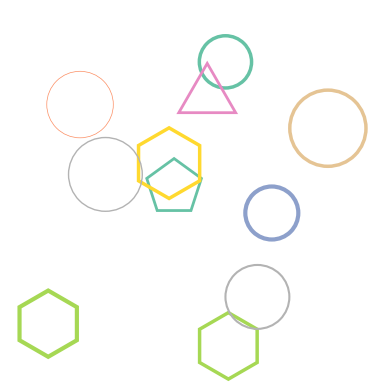[{"shape": "circle", "thickness": 2.5, "radius": 0.34, "center": [0.586, 0.839]}, {"shape": "pentagon", "thickness": 2, "radius": 0.37, "center": [0.452, 0.514]}, {"shape": "circle", "thickness": 0.5, "radius": 0.43, "center": [0.208, 0.728]}, {"shape": "circle", "thickness": 3, "radius": 0.34, "center": [0.706, 0.447]}, {"shape": "triangle", "thickness": 2, "radius": 0.43, "center": [0.538, 0.75]}, {"shape": "hexagon", "thickness": 2.5, "radius": 0.43, "center": [0.593, 0.102]}, {"shape": "hexagon", "thickness": 3, "radius": 0.43, "center": [0.125, 0.159]}, {"shape": "hexagon", "thickness": 2.5, "radius": 0.46, "center": [0.439, 0.576]}, {"shape": "circle", "thickness": 2.5, "radius": 0.49, "center": [0.852, 0.667]}, {"shape": "circle", "thickness": 1.5, "radius": 0.42, "center": [0.669, 0.229]}, {"shape": "circle", "thickness": 1, "radius": 0.48, "center": [0.274, 0.547]}]